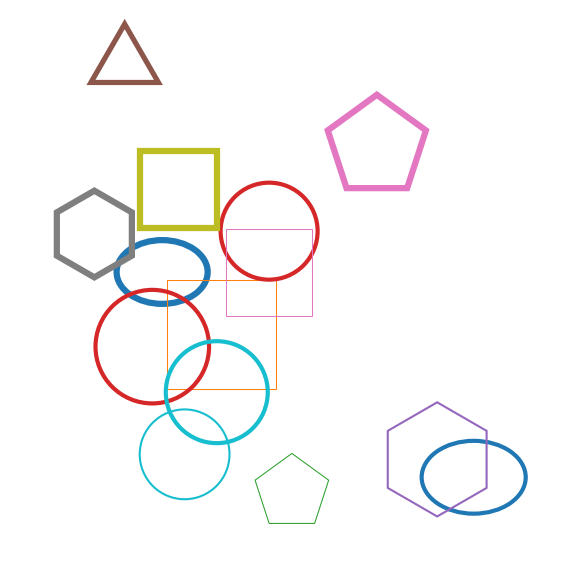[{"shape": "oval", "thickness": 3, "radius": 0.39, "center": [0.281, 0.528]}, {"shape": "oval", "thickness": 2, "radius": 0.45, "center": [0.82, 0.173]}, {"shape": "square", "thickness": 0.5, "radius": 0.47, "center": [0.383, 0.42]}, {"shape": "pentagon", "thickness": 0.5, "radius": 0.33, "center": [0.505, 0.147]}, {"shape": "circle", "thickness": 2, "radius": 0.42, "center": [0.466, 0.599]}, {"shape": "circle", "thickness": 2, "radius": 0.49, "center": [0.264, 0.399]}, {"shape": "hexagon", "thickness": 1, "radius": 0.49, "center": [0.757, 0.204]}, {"shape": "triangle", "thickness": 2.5, "radius": 0.34, "center": [0.216, 0.89]}, {"shape": "pentagon", "thickness": 3, "radius": 0.45, "center": [0.653, 0.746]}, {"shape": "square", "thickness": 0.5, "radius": 0.37, "center": [0.466, 0.527]}, {"shape": "hexagon", "thickness": 3, "radius": 0.38, "center": [0.163, 0.594]}, {"shape": "square", "thickness": 3, "radius": 0.33, "center": [0.309, 0.672]}, {"shape": "circle", "thickness": 2, "radius": 0.44, "center": [0.375, 0.32]}, {"shape": "circle", "thickness": 1, "radius": 0.39, "center": [0.32, 0.212]}]